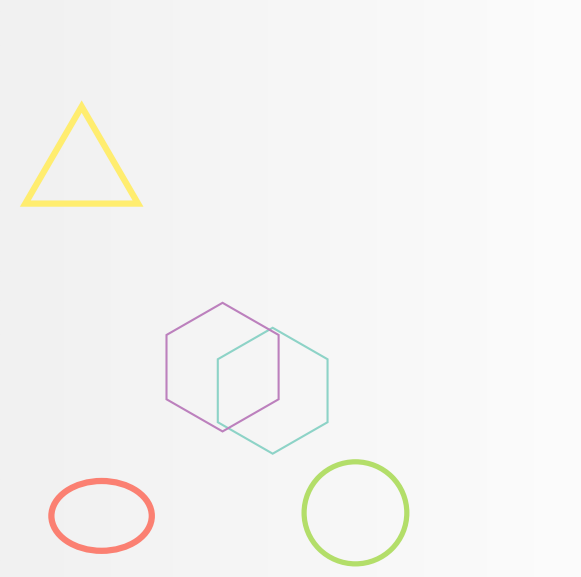[{"shape": "hexagon", "thickness": 1, "radius": 0.55, "center": [0.469, 0.323]}, {"shape": "oval", "thickness": 3, "radius": 0.43, "center": [0.175, 0.106]}, {"shape": "circle", "thickness": 2.5, "radius": 0.44, "center": [0.612, 0.111]}, {"shape": "hexagon", "thickness": 1, "radius": 0.56, "center": [0.383, 0.363]}, {"shape": "triangle", "thickness": 3, "radius": 0.56, "center": [0.141, 0.703]}]